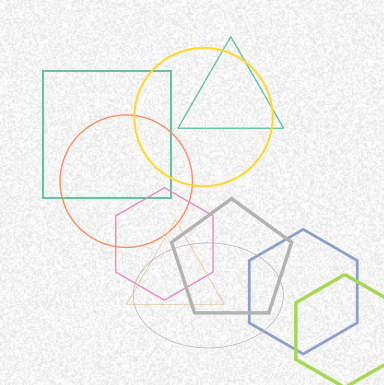[{"shape": "square", "thickness": 1.5, "radius": 0.83, "center": [0.278, 0.651]}, {"shape": "triangle", "thickness": 1, "radius": 0.79, "center": [0.599, 0.746]}, {"shape": "circle", "thickness": 1, "radius": 0.86, "center": [0.328, 0.529]}, {"shape": "hexagon", "thickness": 2, "radius": 0.81, "center": [0.788, 0.242]}, {"shape": "hexagon", "thickness": 1, "radius": 0.73, "center": [0.427, 0.366]}, {"shape": "hexagon", "thickness": 2.5, "radius": 0.73, "center": [0.896, 0.14]}, {"shape": "circle", "thickness": 1.5, "radius": 0.9, "center": [0.529, 0.696]}, {"shape": "triangle", "thickness": 0.5, "radius": 0.73, "center": [0.456, 0.283]}, {"shape": "pentagon", "thickness": 2.5, "radius": 0.82, "center": [0.602, 0.32]}, {"shape": "oval", "thickness": 0.5, "radius": 0.97, "center": [0.541, 0.233]}]